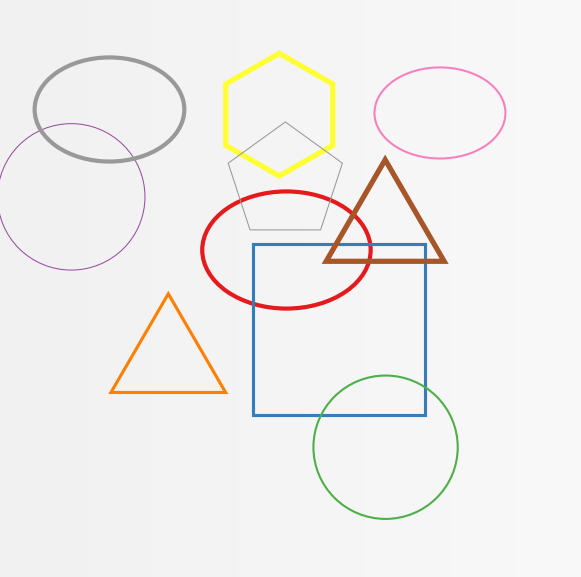[{"shape": "oval", "thickness": 2, "radius": 0.72, "center": [0.493, 0.566]}, {"shape": "square", "thickness": 1.5, "radius": 0.74, "center": [0.584, 0.428]}, {"shape": "circle", "thickness": 1, "radius": 0.62, "center": [0.663, 0.225]}, {"shape": "circle", "thickness": 0.5, "radius": 0.63, "center": [0.123, 0.658]}, {"shape": "triangle", "thickness": 1.5, "radius": 0.57, "center": [0.29, 0.376]}, {"shape": "hexagon", "thickness": 2.5, "radius": 0.53, "center": [0.48, 0.801]}, {"shape": "triangle", "thickness": 2.5, "radius": 0.59, "center": [0.663, 0.605]}, {"shape": "oval", "thickness": 1, "radius": 0.56, "center": [0.757, 0.804]}, {"shape": "oval", "thickness": 2, "radius": 0.64, "center": [0.188, 0.81]}, {"shape": "pentagon", "thickness": 0.5, "radius": 0.52, "center": [0.491, 0.685]}]